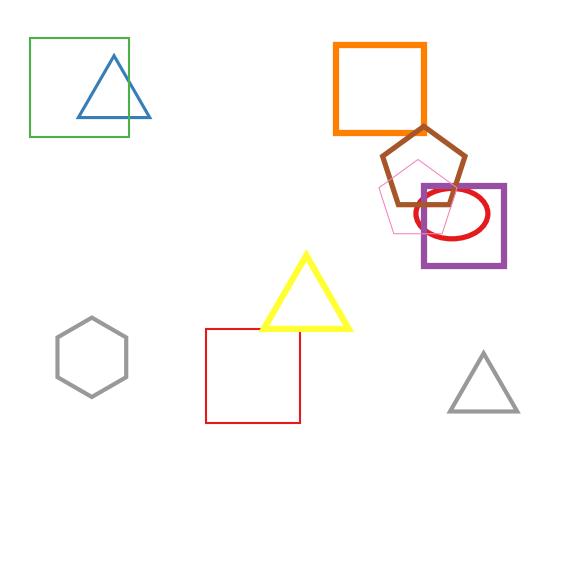[{"shape": "oval", "thickness": 2.5, "radius": 0.31, "center": [0.783, 0.629]}, {"shape": "square", "thickness": 1, "radius": 0.41, "center": [0.438, 0.347]}, {"shape": "triangle", "thickness": 1.5, "radius": 0.36, "center": [0.197, 0.831]}, {"shape": "square", "thickness": 1, "radius": 0.43, "center": [0.138, 0.848]}, {"shape": "square", "thickness": 3, "radius": 0.35, "center": [0.804, 0.608]}, {"shape": "square", "thickness": 3, "radius": 0.38, "center": [0.657, 0.845]}, {"shape": "triangle", "thickness": 3, "radius": 0.42, "center": [0.53, 0.472]}, {"shape": "pentagon", "thickness": 2.5, "radius": 0.37, "center": [0.734, 0.705]}, {"shape": "pentagon", "thickness": 0.5, "radius": 0.36, "center": [0.724, 0.652]}, {"shape": "triangle", "thickness": 2, "radius": 0.34, "center": [0.837, 0.32]}, {"shape": "hexagon", "thickness": 2, "radius": 0.34, "center": [0.159, 0.38]}]